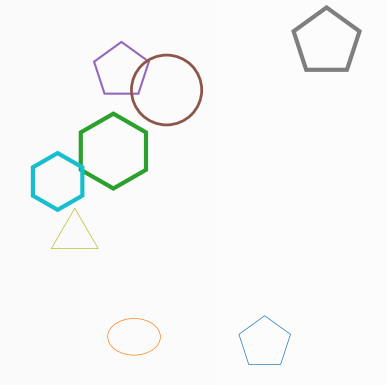[{"shape": "pentagon", "thickness": 0.5, "radius": 0.35, "center": [0.683, 0.11]}, {"shape": "oval", "thickness": 0.5, "radius": 0.34, "center": [0.346, 0.125]}, {"shape": "hexagon", "thickness": 3, "radius": 0.49, "center": [0.293, 0.608]}, {"shape": "pentagon", "thickness": 1.5, "radius": 0.37, "center": [0.313, 0.817]}, {"shape": "circle", "thickness": 2, "radius": 0.45, "center": [0.43, 0.766]}, {"shape": "pentagon", "thickness": 3, "radius": 0.45, "center": [0.843, 0.891]}, {"shape": "triangle", "thickness": 0.5, "radius": 0.35, "center": [0.193, 0.389]}, {"shape": "hexagon", "thickness": 3, "radius": 0.37, "center": [0.149, 0.529]}]